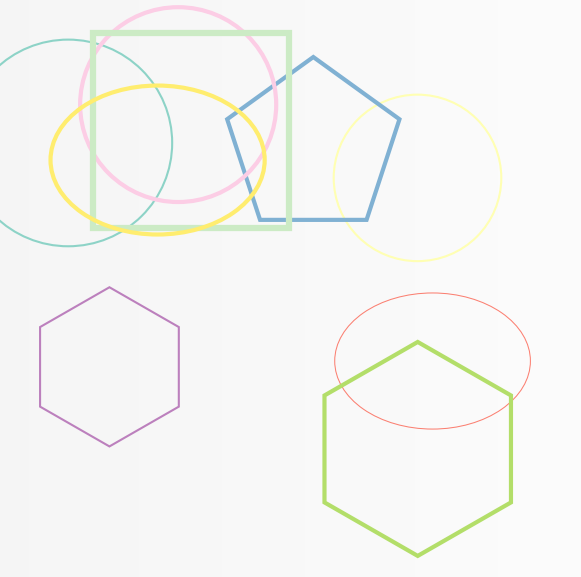[{"shape": "circle", "thickness": 1, "radius": 0.89, "center": [0.117, 0.752]}, {"shape": "circle", "thickness": 1, "radius": 0.72, "center": [0.718, 0.691]}, {"shape": "oval", "thickness": 0.5, "radius": 0.84, "center": [0.744, 0.374]}, {"shape": "pentagon", "thickness": 2, "radius": 0.78, "center": [0.539, 0.745]}, {"shape": "hexagon", "thickness": 2, "radius": 0.93, "center": [0.719, 0.222]}, {"shape": "circle", "thickness": 2, "radius": 0.84, "center": [0.307, 0.818]}, {"shape": "hexagon", "thickness": 1, "radius": 0.69, "center": [0.188, 0.364]}, {"shape": "square", "thickness": 3, "radius": 0.85, "center": [0.329, 0.774]}, {"shape": "oval", "thickness": 2, "radius": 0.92, "center": [0.271, 0.722]}]